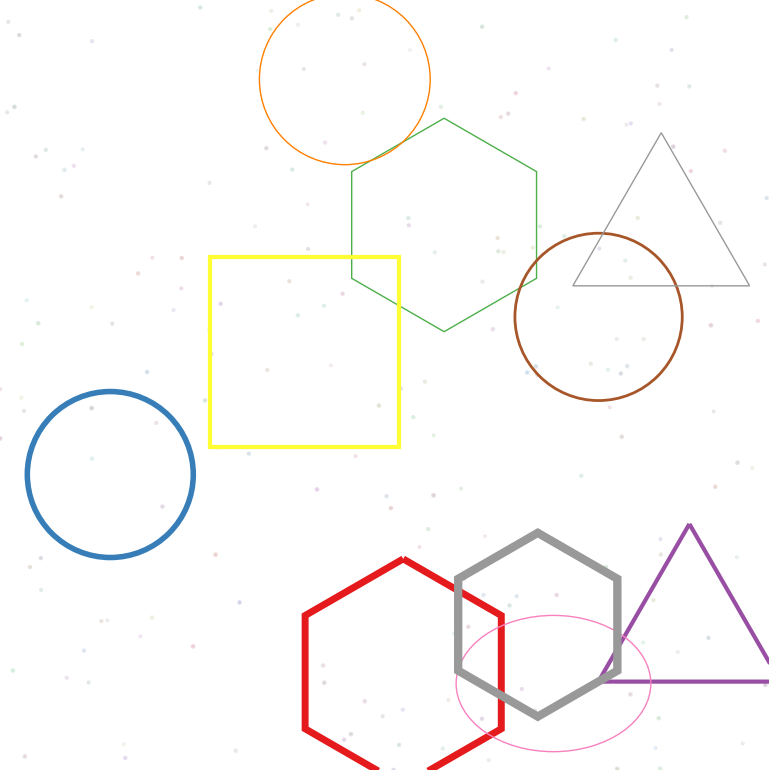[{"shape": "hexagon", "thickness": 2.5, "radius": 0.74, "center": [0.524, 0.127]}, {"shape": "circle", "thickness": 2, "radius": 0.54, "center": [0.143, 0.384]}, {"shape": "hexagon", "thickness": 0.5, "radius": 0.69, "center": [0.577, 0.708]}, {"shape": "triangle", "thickness": 1.5, "radius": 0.68, "center": [0.895, 0.183]}, {"shape": "circle", "thickness": 0.5, "radius": 0.55, "center": [0.448, 0.897]}, {"shape": "square", "thickness": 1.5, "radius": 0.62, "center": [0.395, 0.543]}, {"shape": "circle", "thickness": 1, "radius": 0.54, "center": [0.777, 0.588]}, {"shape": "oval", "thickness": 0.5, "radius": 0.63, "center": [0.719, 0.112]}, {"shape": "hexagon", "thickness": 3, "radius": 0.6, "center": [0.698, 0.189]}, {"shape": "triangle", "thickness": 0.5, "radius": 0.66, "center": [0.859, 0.695]}]